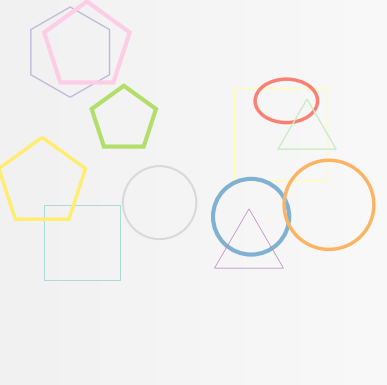[{"shape": "square", "thickness": 0.5, "radius": 0.49, "center": [0.212, 0.37]}, {"shape": "square", "thickness": 1, "radius": 0.6, "center": [0.724, 0.653]}, {"shape": "hexagon", "thickness": 1, "radius": 0.59, "center": [0.181, 0.865]}, {"shape": "oval", "thickness": 2.5, "radius": 0.4, "center": [0.739, 0.738]}, {"shape": "circle", "thickness": 3, "radius": 0.49, "center": [0.648, 0.437]}, {"shape": "circle", "thickness": 2.5, "radius": 0.58, "center": [0.849, 0.468]}, {"shape": "pentagon", "thickness": 3, "radius": 0.44, "center": [0.32, 0.69]}, {"shape": "pentagon", "thickness": 3, "radius": 0.58, "center": [0.224, 0.88]}, {"shape": "circle", "thickness": 1.5, "radius": 0.47, "center": [0.412, 0.474]}, {"shape": "triangle", "thickness": 0.5, "radius": 0.51, "center": [0.643, 0.355]}, {"shape": "triangle", "thickness": 1, "radius": 0.43, "center": [0.792, 0.656]}, {"shape": "pentagon", "thickness": 2.5, "radius": 0.59, "center": [0.109, 0.526]}]